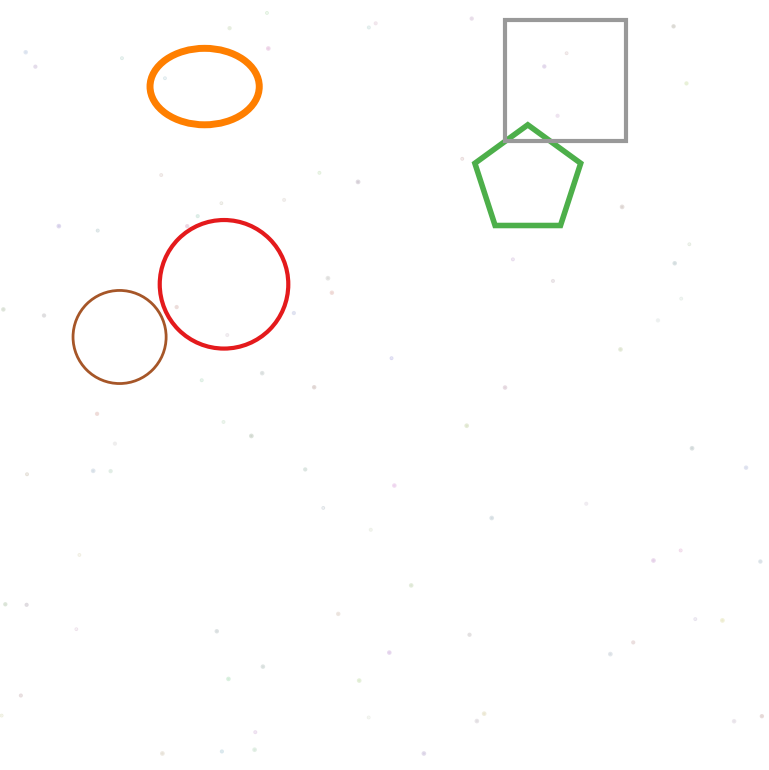[{"shape": "circle", "thickness": 1.5, "radius": 0.42, "center": [0.291, 0.631]}, {"shape": "pentagon", "thickness": 2, "radius": 0.36, "center": [0.685, 0.766]}, {"shape": "oval", "thickness": 2.5, "radius": 0.35, "center": [0.266, 0.888]}, {"shape": "circle", "thickness": 1, "radius": 0.3, "center": [0.155, 0.562]}, {"shape": "square", "thickness": 1.5, "radius": 0.39, "center": [0.734, 0.895]}]